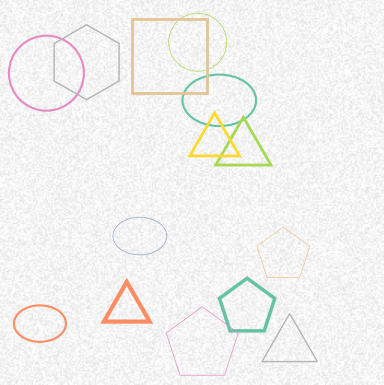[{"shape": "oval", "thickness": 1.5, "radius": 0.48, "center": [0.57, 0.739]}, {"shape": "pentagon", "thickness": 2.5, "radius": 0.38, "center": [0.642, 0.202]}, {"shape": "oval", "thickness": 1.5, "radius": 0.34, "center": [0.104, 0.16]}, {"shape": "triangle", "thickness": 3, "radius": 0.34, "center": [0.329, 0.199]}, {"shape": "oval", "thickness": 0.5, "radius": 0.35, "center": [0.363, 0.387]}, {"shape": "pentagon", "thickness": 0.5, "radius": 0.49, "center": [0.525, 0.105]}, {"shape": "circle", "thickness": 1.5, "radius": 0.49, "center": [0.121, 0.81]}, {"shape": "circle", "thickness": 0.5, "radius": 0.38, "center": [0.514, 0.89]}, {"shape": "triangle", "thickness": 2, "radius": 0.41, "center": [0.632, 0.613]}, {"shape": "triangle", "thickness": 2, "radius": 0.37, "center": [0.558, 0.632]}, {"shape": "pentagon", "thickness": 0.5, "radius": 0.36, "center": [0.736, 0.338]}, {"shape": "square", "thickness": 2, "radius": 0.48, "center": [0.44, 0.855]}, {"shape": "triangle", "thickness": 1, "radius": 0.41, "center": [0.752, 0.102]}, {"shape": "hexagon", "thickness": 1, "radius": 0.49, "center": [0.225, 0.838]}]